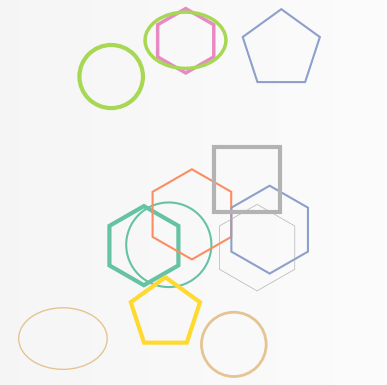[{"shape": "hexagon", "thickness": 3, "radius": 0.51, "center": [0.371, 0.362]}, {"shape": "circle", "thickness": 1.5, "radius": 0.55, "center": [0.436, 0.364]}, {"shape": "hexagon", "thickness": 1.5, "radius": 0.59, "center": [0.495, 0.443]}, {"shape": "hexagon", "thickness": 1.5, "radius": 0.57, "center": [0.696, 0.404]}, {"shape": "pentagon", "thickness": 1.5, "radius": 0.52, "center": [0.726, 0.871]}, {"shape": "hexagon", "thickness": 2.5, "radius": 0.42, "center": [0.479, 0.894]}, {"shape": "circle", "thickness": 3, "radius": 0.41, "center": [0.287, 0.801]}, {"shape": "oval", "thickness": 2.5, "radius": 0.52, "center": [0.479, 0.895]}, {"shape": "pentagon", "thickness": 3, "radius": 0.47, "center": [0.427, 0.186]}, {"shape": "circle", "thickness": 2, "radius": 0.42, "center": [0.603, 0.106]}, {"shape": "oval", "thickness": 1, "radius": 0.57, "center": [0.162, 0.121]}, {"shape": "hexagon", "thickness": 0.5, "radius": 0.56, "center": [0.663, 0.357]}, {"shape": "square", "thickness": 3, "radius": 0.42, "center": [0.637, 0.535]}]